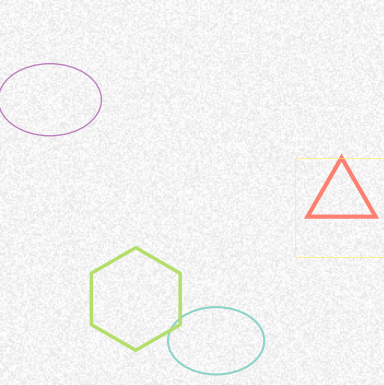[{"shape": "oval", "thickness": 1.5, "radius": 0.63, "center": [0.561, 0.115]}, {"shape": "triangle", "thickness": 3, "radius": 0.51, "center": [0.887, 0.488]}, {"shape": "hexagon", "thickness": 2.5, "radius": 0.67, "center": [0.353, 0.223]}, {"shape": "oval", "thickness": 1, "radius": 0.67, "center": [0.13, 0.741]}, {"shape": "square", "thickness": 0.5, "radius": 0.64, "center": [0.894, 0.461]}]